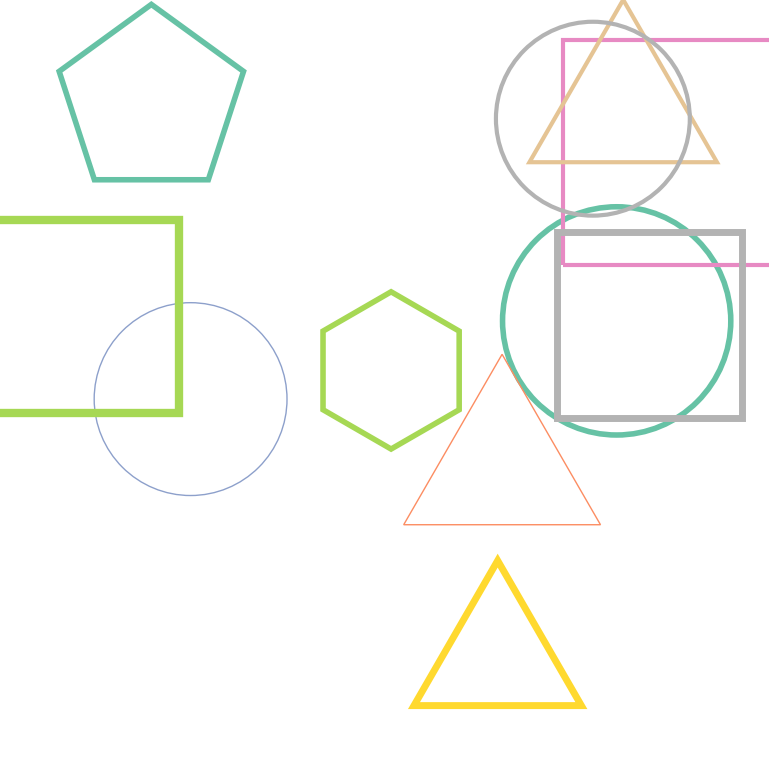[{"shape": "pentagon", "thickness": 2, "radius": 0.63, "center": [0.197, 0.868]}, {"shape": "circle", "thickness": 2, "radius": 0.74, "center": [0.801, 0.583]}, {"shape": "triangle", "thickness": 0.5, "radius": 0.74, "center": [0.652, 0.392]}, {"shape": "circle", "thickness": 0.5, "radius": 0.63, "center": [0.248, 0.482]}, {"shape": "square", "thickness": 1.5, "radius": 0.73, "center": [0.877, 0.802]}, {"shape": "hexagon", "thickness": 2, "radius": 0.51, "center": [0.508, 0.519]}, {"shape": "square", "thickness": 3, "radius": 0.63, "center": [0.107, 0.589]}, {"shape": "triangle", "thickness": 2.5, "radius": 0.63, "center": [0.646, 0.146]}, {"shape": "triangle", "thickness": 1.5, "radius": 0.7, "center": [0.809, 0.86]}, {"shape": "circle", "thickness": 1.5, "radius": 0.63, "center": [0.77, 0.846]}, {"shape": "square", "thickness": 2.5, "radius": 0.6, "center": [0.843, 0.578]}]